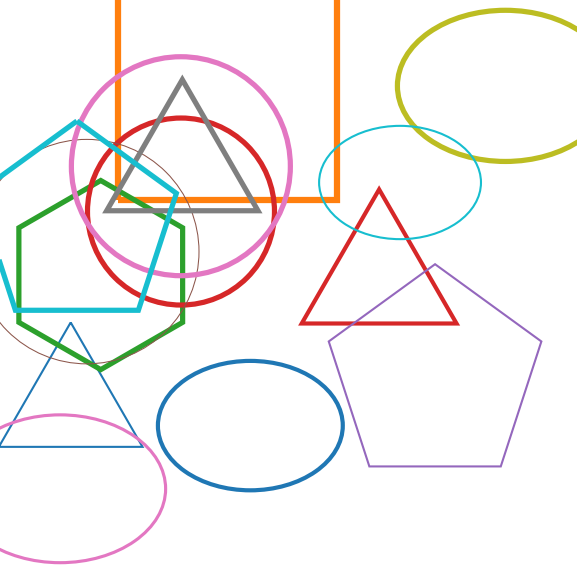[{"shape": "oval", "thickness": 2, "radius": 0.8, "center": [0.433, 0.262]}, {"shape": "triangle", "thickness": 1, "radius": 0.72, "center": [0.122, 0.297]}, {"shape": "square", "thickness": 3, "radius": 0.95, "center": [0.394, 0.843]}, {"shape": "hexagon", "thickness": 2.5, "radius": 0.82, "center": [0.174, 0.523]}, {"shape": "circle", "thickness": 2.5, "radius": 0.81, "center": [0.313, 0.633]}, {"shape": "triangle", "thickness": 2, "radius": 0.77, "center": [0.656, 0.516]}, {"shape": "pentagon", "thickness": 1, "radius": 0.97, "center": [0.753, 0.348]}, {"shape": "circle", "thickness": 0.5, "radius": 0.97, "center": [0.15, 0.563]}, {"shape": "circle", "thickness": 2.5, "radius": 0.95, "center": [0.313, 0.711]}, {"shape": "oval", "thickness": 1.5, "radius": 0.91, "center": [0.104, 0.153]}, {"shape": "triangle", "thickness": 2.5, "radius": 0.76, "center": [0.316, 0.71]}, {"shape": "oval", "thickness": 2.5, "radius": 0.93, "center": [0.875, 0.85]}, {"shape": "oval", "thickness": 1, "radius": 0.7, "center": [0.693, 0.683]}, {"shape": "pentagon", "thickness": 2.5, "radius": 0.91, "center": [0.133, 0.608]}]